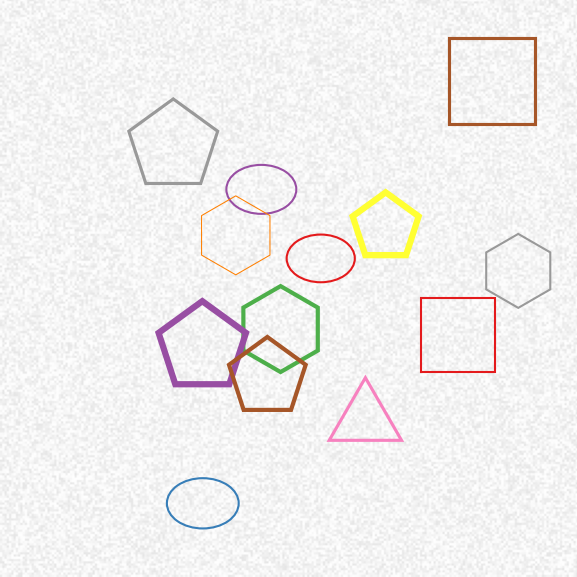[{"shape": "oval", "thickness": 1, "radius": 0.3, "center": [0.555, 0.552]}, {"shape": "square", "thickness": 1, "radius": 0.32, "center": [0.793, 0.419]}, {"shape": "oval", "thickness": 1, "radius": 0.31, "center": [0.351, 0.128]}, {"shape": "hexagon", "thickness": 2, "radius": 0.37, "center": [0.486, 0.429]}, {"shape": "pentagon", "thickness": 3, "radius": 0.4, "center": [0.35, 0.398]}, {"shape": "oval", "thickness": 1, "radius": 0.3, "center": [0.453, 0.671]}, {"shape": "hexagon", "thickness": 0.5, "radius": 0.34, "center": [0.408, 0.592]}, {"shape": "pentagon", "thickness": 3, "radius": 0.3, "center": [0.668, 0.606]}, {"shape": "pentagon", "thickness": 2, "radius": 0.35, "center": [0.463, 0.346]}, {"shape": "square", "thickness": 1.5, "radius": 0.37, "center": [0.852, 0.859]}, {"shape": "triangle", "thickness": 1.5, "radius": 0.36, "center": [0.633, 0.273]}, {"shape": "pentagon", "thickness": 1.5, "radius": 0.4, "center": [0.3, 0.747]}, {"shape": "hexagon", "thickness": 1, "radius": 0.32, "center": [0.897, 0.53]}]